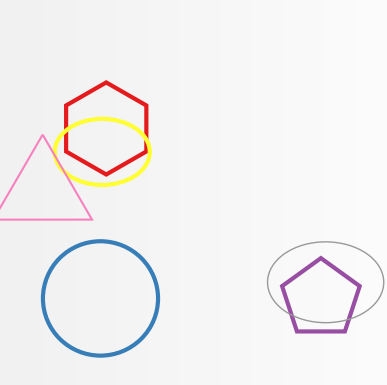[{"shape": "hexagon", "thickness": 3, "radius": 0.6, "center": [0.274, 0.666]}, {"shape": "circle", "thickness": 3, "radius": 0.74, "center": [0.259, 0.225]}, {"shape": "pentagon", "thickness": 3, "radius": 0.53, "center": [0.828, 0.224]}, {"shape": "oval", "thickness": 3, "radius": 0.61, "center": [0.264, 0.605]}, {"shape": "triangle", "thickness": 1.5, "radius": 0.74, "center": [0.11, 0.503]}, {"shape": "oval", "thickness": 1, "radius": 0.75, "center": [0.84, 0.267]}]